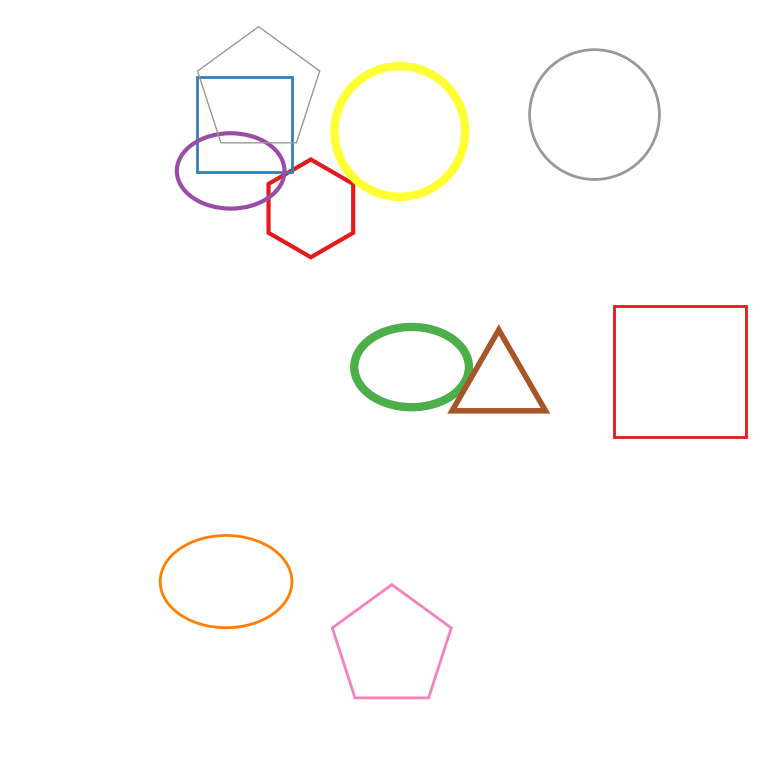[{"shape": "hexagon", "thickness": 1.5, "radius": 0.32, "center": [0.404, 0.729]}, {"shape": "square", "thickness": 1, "radius": 0.43, "center": [0.883, 0.518]}, {"shape": "square", "thickness": 1, "radius": 0.31, "center": [0.318, 0.838]}, {"shape": "oval", "thickness": 3, "radius": 0.37, "center": [0.535, 0.523]}, {"shape": "oval", "thickness": 1.5, "radius": 0.35, "center": [0.3, 0.778]}, {"shape": "oval", "thickness": 1, "radius": 0.43, "center": [0.294, 0.245]}, {"shape": "circle", "thickness": 3, "radius": 0.42, "center": [0.519, 0.829]}, {"shape": "triangle", "thickness": 2, "radius": 0.35, "center": [0.648, 0.501]}, {"shape": "pentagon", "thickness": 1, "radius": 0.41, "center": [0.509, 0.159]}, {"shape": "circle", "thickness": 1, "radius": 0.42, "center": [0.772, 0.851]}, {"shape": "pentagon", "thickness": 0.5, "radius": 0.42, "center": [0.336, 0.882]}]